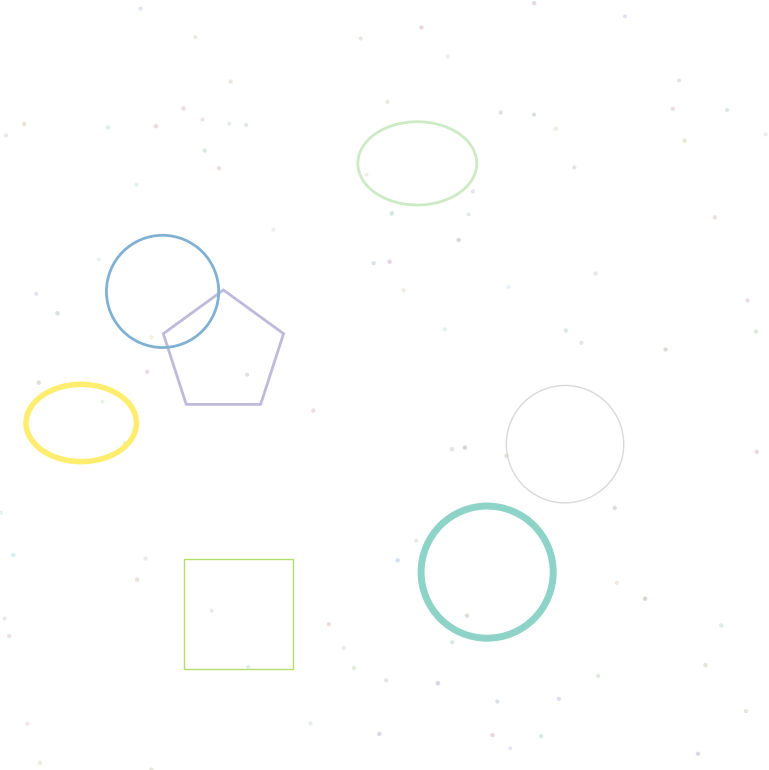[{"shape": "circle", "thickness": 2.5, "radius": 0.43, "center": [0.633, 0.257]}, {"shape": "pentagon", "thickness": 1, "radius": 0.41, "center": [0.29, 0.541]}, {"shape": "circle", "thickness": 1, "radius": 0.36, "center": [0.211, 0.622]}, {"shape": "square", "thickness": 0.5, "radius": 0.36, "center": [0.31, 0.203]}, {"shape": "circle", "thickness": 0.5, "radius": 0.38, "center": [0.734, 0.423]}, {"shape": "oval", "thickness": 1, "radius": 0.39, "center": [0.542, 0.788]}, {"shape": "oval", "thickness": 2, "radius": 0.36, "center": [0.106, 0.451]}]